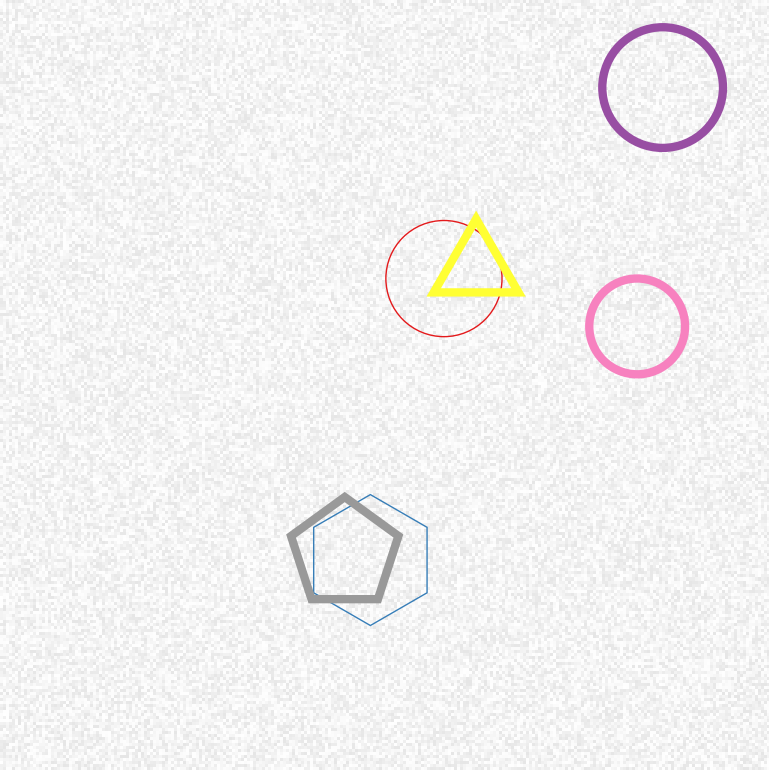[{"shape": "circle", "thickness": 0.5, "radius": 0.38, "center": [0.577, 0.638]}, {"shape": "hexagon", "thickness": 0.5, "radius": 0.43, "center": [0.481, 0.273]}, {"shape": "circle", "thickness": 3, "radius": 0.39, "center": [0.861, 0.886]}, {"shape": "triangle", "thickness": 3, "radius": 0.32, "center": [0.618, 0.652]}, {"shape": "circle", "thickness": 3, "radius": 0.31, "center": [0.827, 0.576]}, {"shape": "pentagon", "thickness": 3, "radius": 0.37, "center": [0.448, 0.281]}]